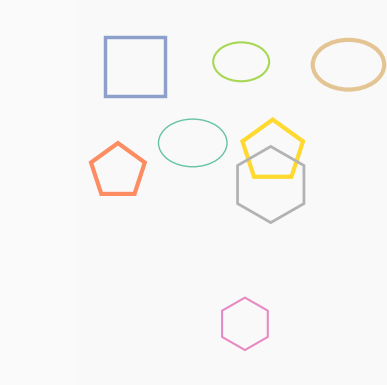[{"shape": "oval", "thickness": 1, "radius": 0.44, "center": [0.497, 0.629]}, {"shape": "pentagon", "thickness": 3, "radius": 0.36, "center": [0.304, 0.555]}, {"shape": "square", "thickness": 2.5, "radius": 0.38, "center": [0.348, 0.827]}, {"shape": "hexagon", "thickness": 1.5, "radius": 0.34, "center": [0.632, 0.159]}, {"shape": "oval", "thickness": 1.5, "radius": 0.36, "center": [0.622, 0.839]}, {"shape": "pentagon", "thickness": 3, "radius": 0.41, "center": [0.704, 0.607]}, {"shape": "oval", "thickness": 3, "radius": 0.46, "center": [0.899, 0.832]}, {"shape": "hexagon", "thickness": 2, "radius": 0.49, "center": [0.699, 0.521]}]